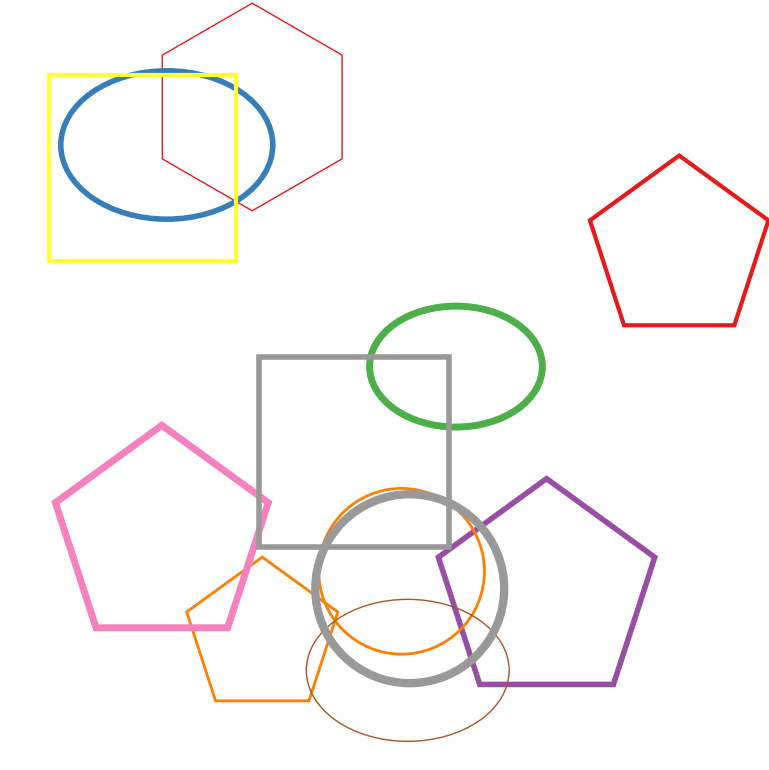[{"shape": "hexagon", "thickness": 0.5, "radius": 0.67, "center": [0.328, 0.861]}, {"shape": "pentagon", "thickness": 1.5, "radius": 0.61, "center": [0.882, 0.676]}, {"shape": "oval", "thickness": 2, "radius": 0.69, "center": [0.217, 0.812]}, {"shape": "oval", "thickness": 2.5, "radius": 0.56, "center": [0.592, 0.524]}, {"shape": "pentagon", "thickness": 2, "radius": 0.74, "center": [0.71, 0.231]}, {"shape": "circle", "thickness": 1, "radius": 0.54, "center": [0.522, 0.258]}, {"shape": "pentagon", "thickness": 1, "radius": 0.52, "center": [0.341, 0.173]}, {"shape": "square", "thickness": 1.5, "radius": 0.61, "center": [0.185, 0.782]}, {"shape": "oval", "thickness": 0.5, "radius": 0.66, "center": [0.53, 0.129]}, {"shape": "pentagon", "thickness": 2.5, "radius": 0.73, "center": [0.21, 0.302]}, {"shape": "square", "thickness": 2, "radius": 0.62, "center": [0.46, 0.412]}, {"shape": "circle", "thickness": 3, "radius": 0.61, "center": [0.532, 0.235]}]